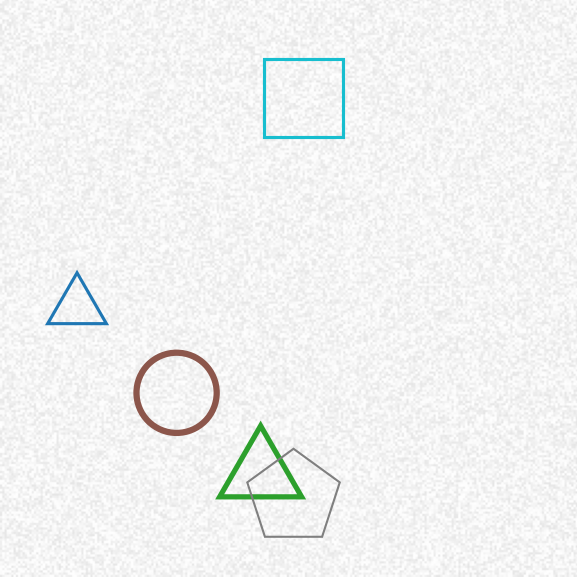[{"shape": "triangle", "thickness": 1.5, "radius": 0.29, "center": [0.133, 0.468]}, {"shape": "triangle", "thickness": 2.5, "radius": 0.41, "center": [0.451, 0.18]}, {"shape": "circle", "thickness": 3, "radius": 0.35, "center": [0.306, 0.319]}, {"shape": "pentagon", "thickness": 1, "radius": 0.42, "center": [0.508, 0.138]}, {"shape": "square", "thickness": 1.5, "radius": 0.34, "center": [0.526, 0.829]}]